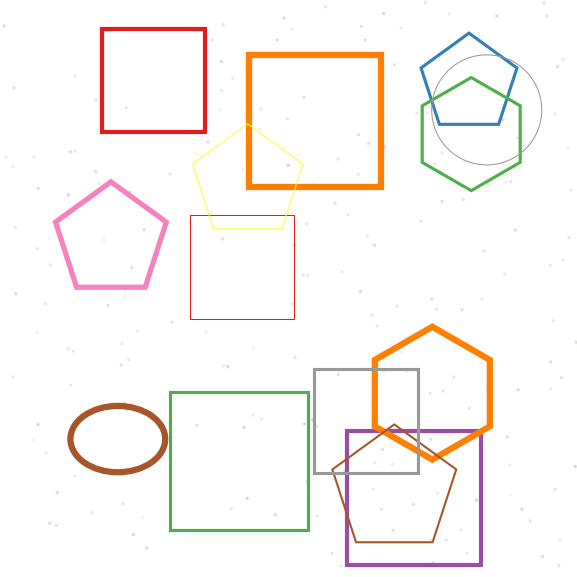[{"shape": "square", "thickness": 0.5, "radius": 0.45, "center": [0.419, 0.537]}, {"shape": "square", "thickness": 2, "radius": 0.45, "center": [0.265, 0.86]}, {"shape": "pentagon", "thickness": 1.5, "radius": 0.44, "center": [0.812, 0.854]}, {"shape": "square", "thickness": 1.5, "radius": 0.6, "center": [0.414, 0.201]}, {"shape": "hexagon", "thickness": 1.5, "radius": 0.49, "center": [0.816, 0.767]}, {"shape": "square", "thickness": 2, "radius": 0.58, "center": [0.718, 0.137]}, {"shape": "square", "thickness": 3, "radius": 0.57, "center": [0.546, 0.79]}, {"shape": "hexagon", "thickness": 3, "radius": 0.57, "center": [0.749, 0.318]}, {"shape": "pentagon", "thickness": 0.5, "radius": 0.5, "center": [0.429, 0.684]}, {"shape": "oval", "thickness": 3, "radius": 0.41, "center": [0.204, 0.239]}, {"shape": "pentagon", "thickness": 1, "radius": 0.56, "center": [0.683, 0.151]}, {"shape": "pentagon", "thickness": 2.5, "radius": 0.5, "center": [0.192, 0.583]}, {"shape": "circle", "thickness": 0.5, "radius": 0.48, "center": [0.843, 0.809]}, {"shape": "square", "thickness": 1.5, "radius": 0.45, "center": [0.634, 0.27]}]